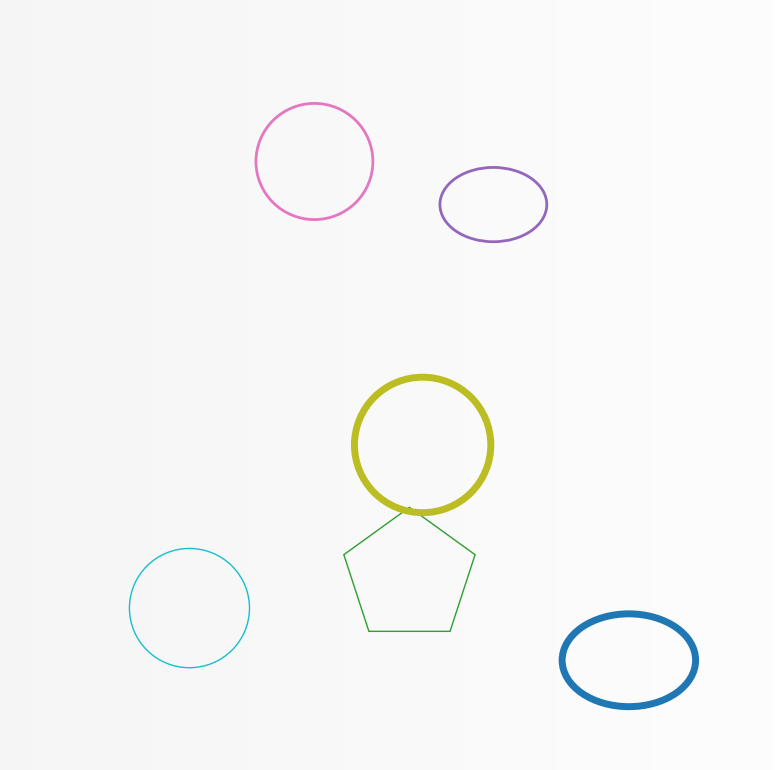[{"shape": "oval", "thickness": 2.5, "radius": 0.43, "center": [0.811, 0.143]}, {"shape": "pentagon", "thickness": 0.5, "radius": 0.45, "center": [0.528, 0.252]}, {"shape": "oval", "thickness": 1, "radius": 0.34, "center": [0.637, 0.734]}, {"shape": "circle", "thickness": 1, "radius": 0.38, "center": [0.406, 0.79]}, {"shape": "circle", "thickness": 2.5, "radius": 0.44, "center": [0.545, 0.422]}, {"shape": "circle", "thickness": 0.5, "radius": 0.39, "center": [0.244, 0.21]}]